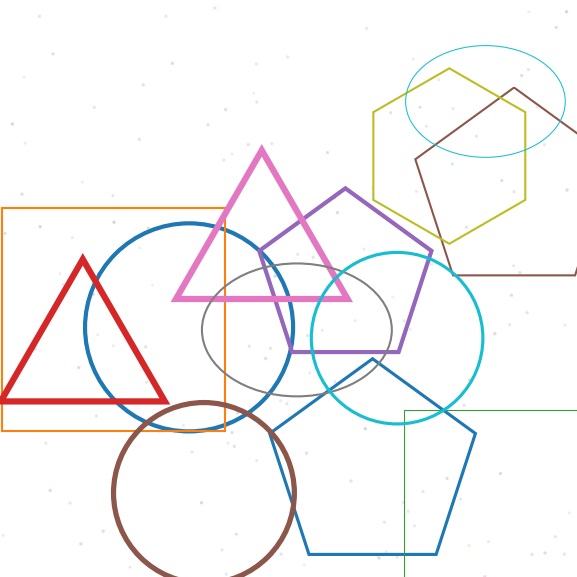[{"shape": "pentagon", "thickness": 1.5, "radius": 0.94, "center": [0.645, 0.191]}, {"shape": "circle", "thickness": 2, "radius": 0.9, "center": [0.327, 0.432]}, {"shape": "square", "thickness": 1, "radius": 0.97, "center": [0.196, 0.445]}, {"shape": "square", "thickness": 0.5, "radius": 0.87, "center": [0.873, 0.116]}, {"shape": "triangle", "thickness": 3, "radius": 0.82, "center": [0.143, 0.386]}, {"shape": "pentagon", "thickness": 2, "radius": 0.78, "center": [0.598, 0.516]}, {"shape": "circle", "thickness": 2.5, "radius": 0.78, "center": [0.353, 0.145]}, {"shape": "pentagon", "thickness": 1, "radius": 0.9, "center": [0.89, 0.668]}, {"shape": "triangle", "thickness": 3, "radius": 0.86, "center": [0.453, 0.567]}, {"shape": "oval", "thickness": 1, "radius": 0.82, "center": [0.514, 0.428]}, {"shape": "hexagon", "thickness": 1, "radius": 0.76, "center": [0.778, 0.729]}, {"shape": "circle", "thickness": 1.5, "radius": 0.74, "center": [0.688, 0.414]}, {"shape": "oval", "thickness": 0.5, "radius": 0.69, "center": [0.841, 0.823]}]